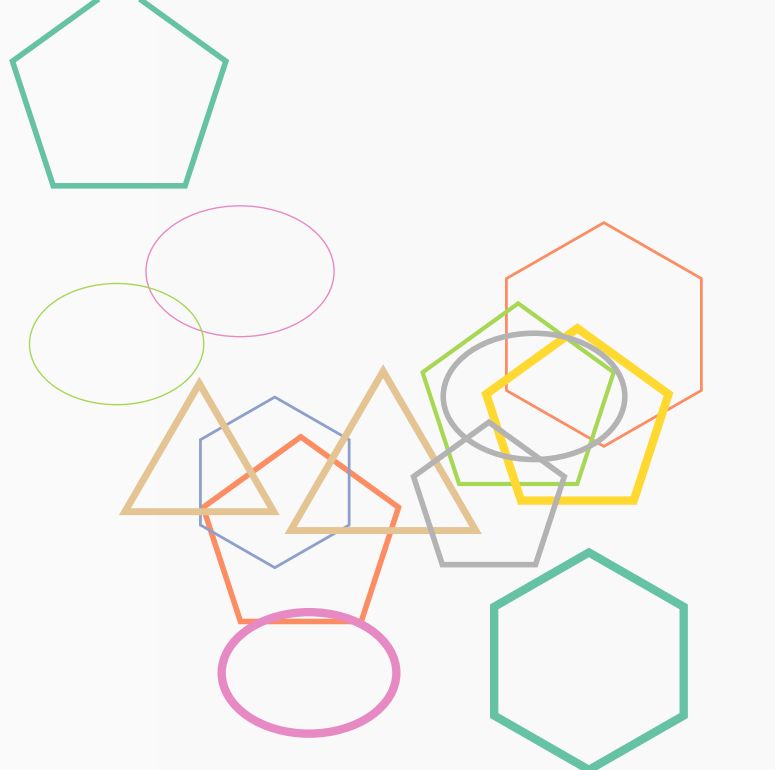[{"shape": "pentagon", "thickness": 2, "radius": 0.72, "center": [0.154, 0.876]}, {"shape": "hexagon", "thickness": 3, "radius": 0.71, "center": [0.76, 0.141]}, {"shape": "pentagon", "thickness": 2, "radius": 0.66, "center": [0.388, 0.3]}, {"shape": "hexagon", "thickness": 1, "radius": 0.73, "center": [0.779, 0.566]}, {"shape": "hexagon", "thickness": 1, "radius": 0.55, "center": [0.355, 0.374]}, {"shape": "oval", "thickness": 3, "radius": 0.56, "center": [0.399, 0.126]}, {"shape": "oval", "thickness": 0.5, "radius": 0.61, "center": [0.31, 0.648]}, {"shape": "pentagon", "thickness": 1.5, "radius": 0.65, "center": [0.669, 0.476]}, {"shape": "oval", "thickness": 0.5, "radius": 0.56, "center": [0.15, 0.553]}, {"shape": "pentagon", "thickness": 3, "radius": 0.62, "center": [0.745, 0.45]}, {"shape": "triangle", "thickness": 2.5, "radius": 0.55, "center": [0.257, 0.391]}, {"shape": "triangle", "thickness": 2.5, "radius": 0.69, "center": [0.494, 0.38]}, {"shape": "pentagon", "thickness": 2, "radius": 0.51, "center": [0.631, 0.349]}, {"shape": "oval", "thickness": 2, "radius": 0.59, "center": [0.689, 0.485]}]